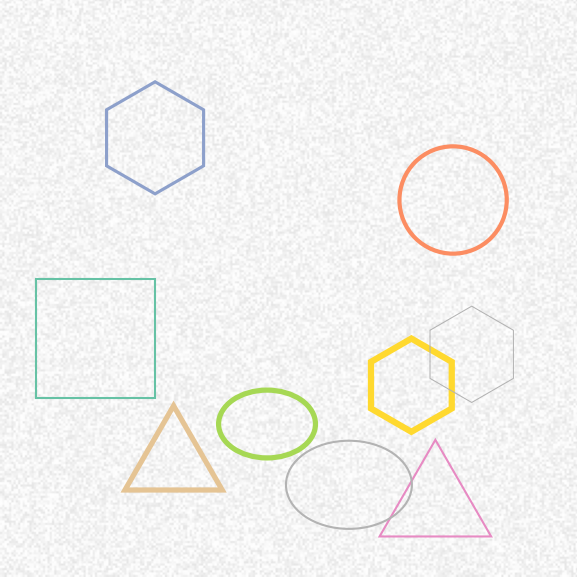[{"shape": "square", "thickness": 1, "radius": 0.52, "center": [0.166, 0.413]}, {"shape": "circle", "thickness": 2, "radius": 0.46, "center": [0.785, 0.653]}, {"shape": "hexagon", "thickness": 1.5, "radius": 0.48, "center": [0.269, 0.76]}, {"shape": "triangle", "thickness": 1, "radius": 0.56, "center": [0.754, 0.126]}, {"shape": "oval", "thickness": 2.5, "radius": 0.42, "center": [0.462, 0.265]}, {"shape": "hexagon", "thickness": 3, "radius": 0.4, "center": [0.712, 0.332]}, {"shape": "triangle", "thickness": 2.5, "radius": 0.49, "center": [0.301, 0.199]}, {"shape": "hexagon", "thickness": 0.5, "radius": 0.42, "center": [0.817, 0.386]}, {"shape": "oval", "thickness": 1, "radius": 0.55, "center": [0.604, 0.16]}]